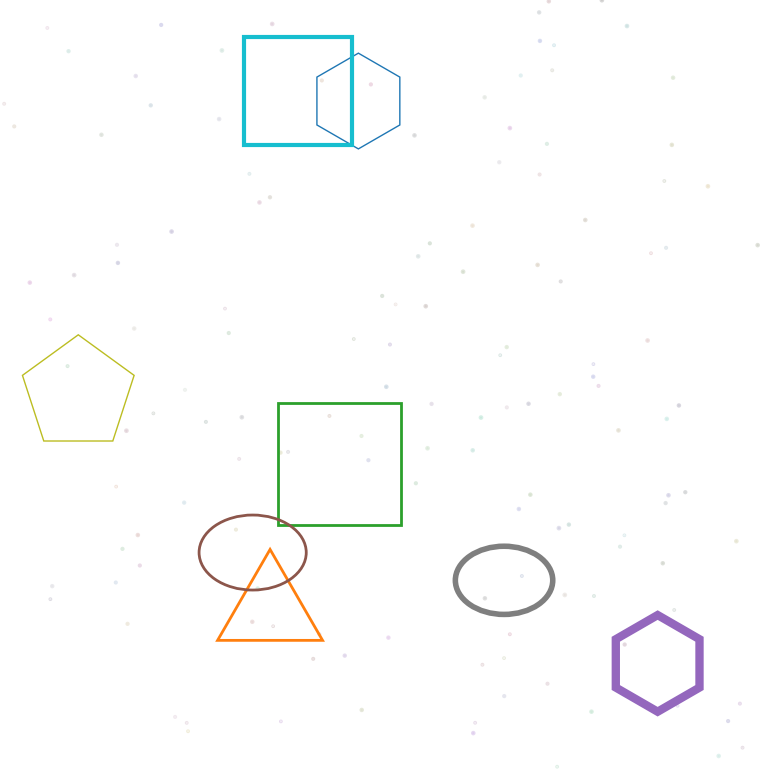[{"shape": "hexagon", "thickness": 0.5, "radius": 0.31, "center": [0.465, 0.869]}, {"shape": "triangle", "thickness": 1, "radius": 0.39, "center": [0.351, 0.208]}, {"shape": "square", "thickness": 1, "radius": 0.4, "center": [0.441, 0.397]}, {"shape": "hexagon", "thickness": 3, "radius": 0.31, "center": [0.854, 0.138]}, {"shape": "oval", "thickness": 1, "radius": 0.35, "center": [0.328, 0.282]}, {"shape": "oval", "thickness": 2, "radius": 0.32, "center": [0.655, 0.246]}, {"shape": "pentagon", "thickness": 0.5, "radius": 0.38, "center": [0.102, 0.489]}, {"shape": "square", "thickness": 1.5, "radius": 0.35, "center": [0.387, 0.882]}]